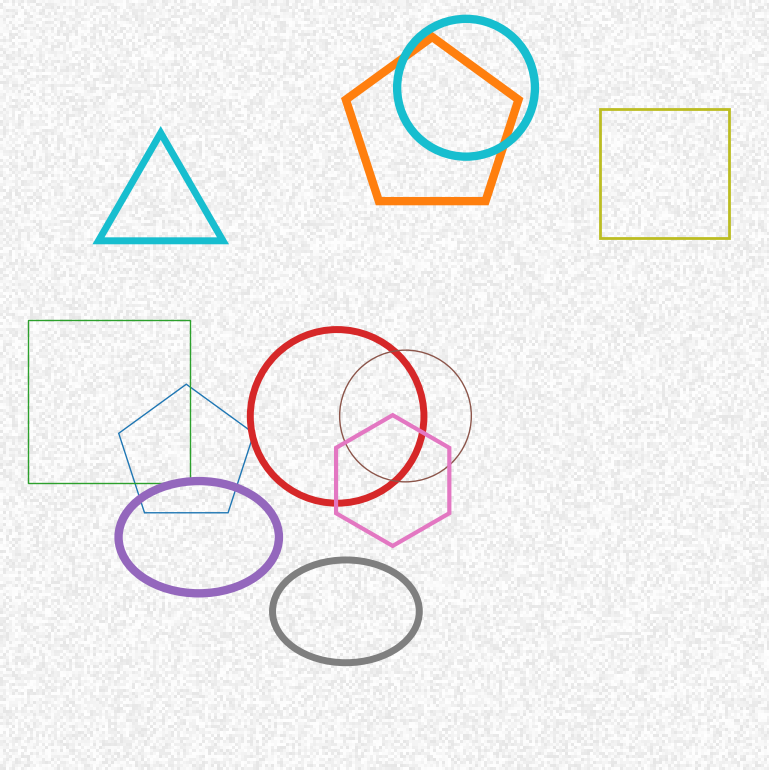[{"shape": "pentagon", "thickness": 0.5, "radius": 0.46, "center": [0.242, 0.409]}, {"shape": "pentagon", "thickness": 3, "radius": 0.59, "center": [0.561, 0.834]}, {"shape": "square", "thickness": 0.5, "radius": 0.53, "center": [0.141, 0.478]}, {"shape": "circle", "thickness": 2.5, "radius": 0.56, "center": [0.438, 0.459]}, {"shape": "oval", "thickness": 3, "radius": 0.52, "center": [0.258, 0.302]}, {"shape": "circle", "thickness": 0.5, "radius": 0.43, "center": [0.527, 0.46]}, {"shape": "hexagon", "thickness": 1.5, "radius": 0.42, "center": [0.51, 0.376]}, {"shape": "oval", "thickness": 2.5, "radius": 0.48, "center": [0.449, 0.206]}, {"shape": "square", "thickness": 1, "radius": 0.42, "center": [0.863, 0.775]}, {"shape": "circle", "thickness": 3, "radius": 0.45, "center": [0.605, 0.886]}, {"shape": "triangle", "thickness": 2.5, "radius": 0.47, "center": [0.209, 0.734]}]